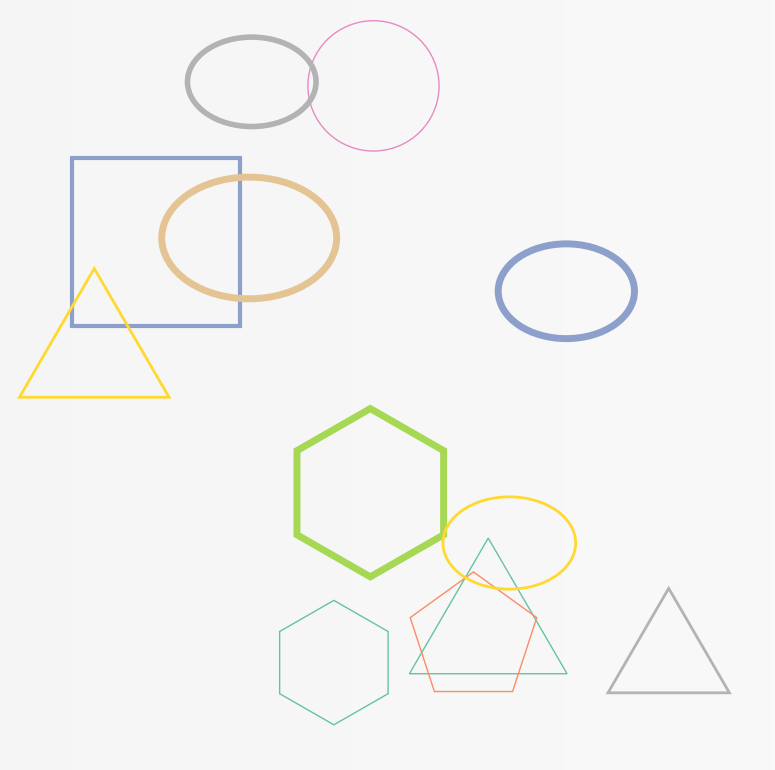[{"shape": "triangle", "thickness": 0.5, "radius": 0.59, "center": [0.63, 0.184]}, {"shape": "hexagon", "thickness": 0.5, "radius": 0.4, "center": [0.431, 0.139]}, {"shape": "pentagon", "thickness": 0.5, "radius": 0.43, "center": [0.611, 0.171]}, {"shape": "oval", "thickness": 2.5, "radius": 0.44, "center": [0.731, 0.622]}, {"shape": "square", "thickness": 1.5, "radius": 0.54, "center": [0.201, 0.686]}, {"shape": "circle", "thickness": 0.5, "radius": 0.42, "center": [0.482, 0.888]}, {"shape": "hexagon", "thickness": 2.5, "radius": 0.55, "center": [0.478, 0.36]}, {"shape": "oval", "thickness": 1, "radius": 0.43, "center": [0.657, 0.295]}, {"shape": "triangle", "thickness": 1, "radius": 0.56, "center": [0.122, 0.54]}, {"shape": "oval", "thickness": 2.5, "radius": 0.56, "center": [0.322, 0.691]}, {"shape": "triangle", "thickness": 1, "radius": 0.45, "center": [0.863, 0.145]}, {"shape": "oval", "thickness": 2, "radius": 0.41, "center": [0.325, 0.894]}]